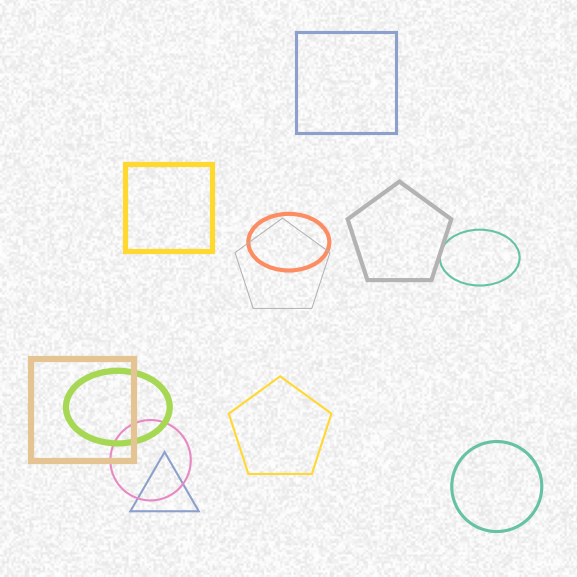[{"shape": "circle", "thickness": 1.5, "radius": 0.39, "center": [0.86, 0.157]}, {"shape": "oval", "thickness": 1, "radius": 0.35, "center": [0.831, 0.553]}, {"shape": "oval", "thickness": 2, "radius": 0.35, "center": [0.5, 0.58]}, {"shape": "triangle", "thickness": 1, "radius": 0.34, "center": [0.285, 0.148]}, {"shape": "square", "thickness": 1.5, "radius": 0.43, "center": [0.599, 0.856]}, {"shape": "circle", "thickness": 1, "radius": 0.35, "center": [0.261, 0.202]}, {"shape": "oval", "thickness": 3, "radius": 0.45, "center": [0.204, 0.294]}, {"shape": "pentagon", "thickness": 1, "radius": 0.47, "center": [0.485, 0.254]}, {"shape": "square", "thickness": 2.5, "radius": 0.38, "center": [0.292, 0.64]}, {"shape": "square", "thickness": 3, "radius": 0.44, "center": [0.143, 0.289]}, {"shape": "pentagon", "thickness": 0.5, "radius": 0.43, "center": [0.489, 0.535]}, {"shape": "pentagon", "thickness": 2, "radius": 0.47, "center": [0.692, 0.59]}]